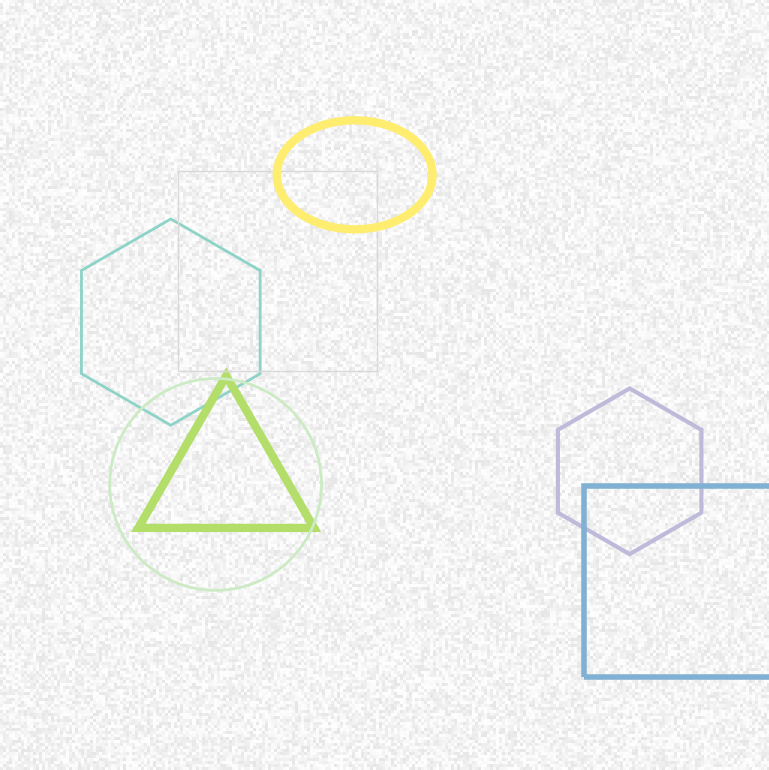[{"shape": "hexagon", "thickness": 1, "radius": 0.67, "center": [0.222, 0.582]}, {"shape": "hexagon", "thickness": 1.5, "radius": 0.54, "center": [0.818, 0.388]}, {"shape": "square", "thickness": 2, "radius": 0.62, "center": [0.882, 0.245]}, {"shape": "triangle", "thickness": 3, "radius": 0.66, "center": [0.294, 0.38]}, {"shape": "square", "thickness": 0.5, "radius": 0.65, "center": [0.36, 0.648]}, {"shape": "circle", "thickness": 1, "radius": 0.69, "center": [0.28, 0.371]}, {"shape": "oval", "thickness": 3, "radius": 0.51, "center": [0.461, 0.773]}]